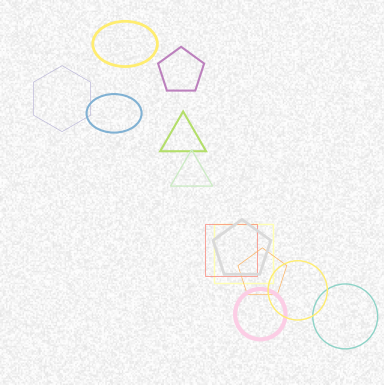[{"shape": "circle", "thickness": 1, "radius": 0.42, "center": [0.897, 0.178]}, {"shape": "square", "thickness": 1, "radius": 0.38, "center": [0.632, 0.342]}, {"shape": "hexagon", "thickness": 0.5, "radius": 0.43, "center": [0.161, 0.744]}, {"shape": "square", "thickness": 0.5, "radius": 0.33, "center": [0.599, 0.351]}, {"shape": "oval", "thickness": 1.5, "radius": 0.36, "center": [0.296, 0.706]}, {"shape": "pentagon", "thickness": 0.5, "radius": 0.33, "center": [0.681, 0.29]}, {"shape": "triangle", "thickness": 1.5, "radius": 0.34, "center": [0.476, 0.642]}, {"shape": "circle", "thickness": 3, "radius": 0.33, "center": [0.676, 0.184]}, {"shape": "pentagon", "thickness": 2, "radius": 0.39, "center": [0.628, 0.351]}, {"shape": "pentagon", "thickness": 1.5, "radius": 0.31, "center": [0.47, 0.816]}, {"shape": "triangle", "thickness": 1, "radius": 0.32, "center": [0.498, 0.548]}, {"shape": "oval", "thickness": 2, "radius": 0.42, "center": [0.325, 0.886]}, {"shape": "circle", "thickness": 1, "radius": 0.38, "center": [0.773, 0.246]}]